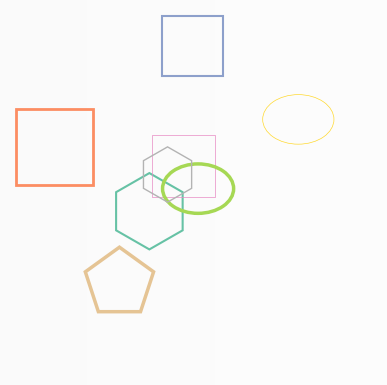[{"shape": "hexagon", "thickness": 1.5, "radius": 0.5, "center": [0.385, 0.451]}, {"shape": "square", "thickness": 2, "radius": 0.5, "center": [0.14, 0.618]}, {"shape": "square", "thickness": 1.5, "radius": 0.39, "center": [0.497, 0.881]}, {"shape": "square", "thickness": 0.5, "radius": 0.41, "center": [0.473, 0.569]}, {"shape": "oval", "thickness": 2.5, "radius": 0.46, "center": [0.511, 0.51]}, {"shape": "oval", "thickness": 0.5, "radius": 0.46, "center": [0.77, 0.69]}, {"shape": "pentagon", "thickness": 2.5, "radius": 0.46, "center": [0.308, 0.265]}, {"shape": "hexagon", "thickness": 1, "radius": 0.36, "center": [0.432, 0.547]}]